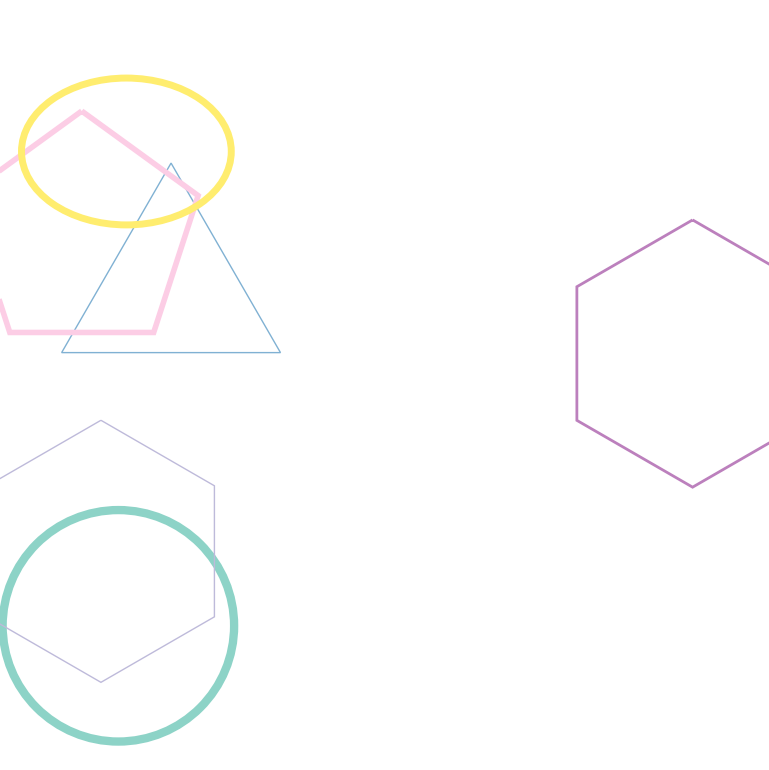[{"shape": "circle", "thickness": 3, "radius": 0.75, "center": [0.154, 0.187]}, {"shape": "hexagon", "thickness": 0.5, "radius": 0.85, "center": [0.131, 0.284]}, {"shape": "triangle", "thickness": 0.5, "radius": 0.82, "center": [0.222, 0.624]}, {"shape": "pentagon", "thickness": 2, "radius": 0.79, "center": [0.106, 0.697]}, {"shape": "hexagon", "thickness": 1, "radius": 0.87, "center": [0.899, 0.541]}, {"shape": "oval", "thickness": 2.5, "radius": 0.68, "center": [0.164, 0.803]}]